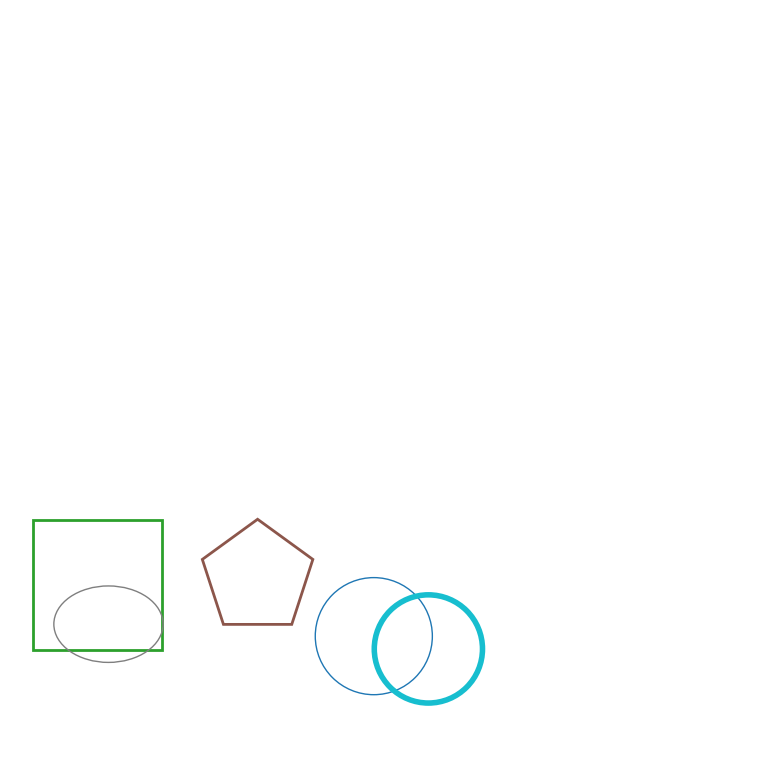[{"shape": "circle", "thickness": 0.5, "radius": 0.38, "center": [0.485, 0.174]}, {"shape": "square", "thickness": 1, "radius": 0.42, "center": [0.127, 0.24]}, {"shape": "pentagon", "thickness": 1, "radius": 0.38, "center": [0.335, 0.25]}, {"shape": "oval", "thickness": 0.5, "radius": 0.35, "center": [0.141, 0.189]}, {"shape": "circle", "thickness": 2, "radius": 0.35, "center": [0.556, 0.157]}]